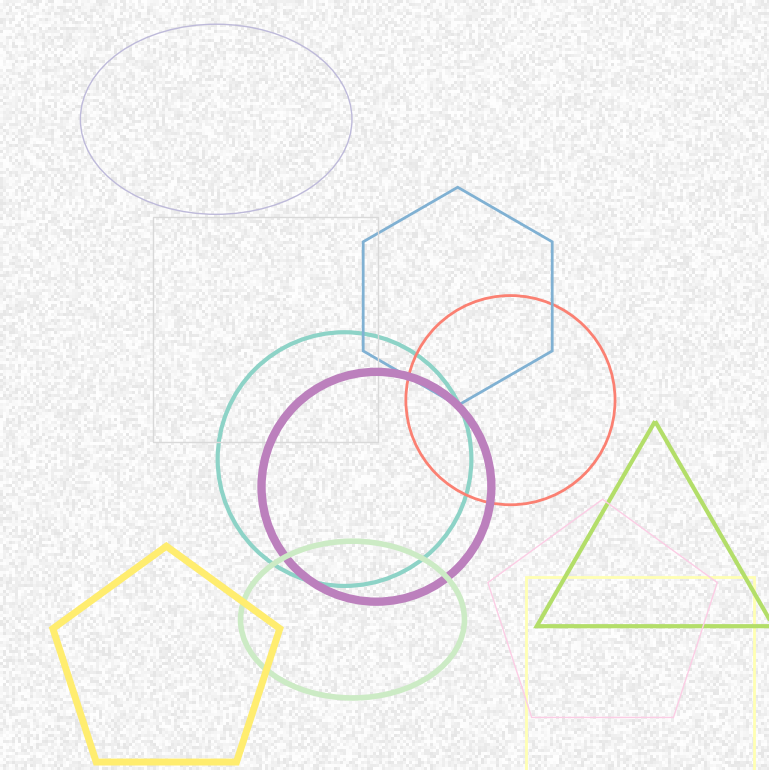[{"shape": "circle", "thickness": 1.5, "radius": 0.82, "center": [0.447, 0.404]}, {"shape": "square", "thickness": 1, "radius": 0.74, "center": [0.831, 0.103]}, {"shape": "oval", "thickness": 0.5, "radius": 0.88, "center": [0.281, 0.845]}, {"shape": "circle", "thickness": 1, "radius": 0.68, "center": [0.663, 0.48]}, {"shape": "hexagon", "thickness": 1, "radius": 0.71, "center": [0.594, 0.615]}, {"shape": "triangle", "thickness": 1.5, "radius": 0.89, "center": [0.851, 0.275]}, {"shape": "pentagon", "thickness": 0.5, "radius": 0.78, "center": [0.783, 0.195]}, {"shape": "square", "thickness": 0.5, "radius": 0.73, "center": [0.345, 0.572]}, {"shape": "circle", "thickness": 3, "radius": 0.75, "center": [0.489, 0.368]}, {"shape": "oval", "thickness": 2, "radius": 0.73, "center": [0.458, 0.195]}, {"shape": "pentagon", "thickness": 2.5, "radius": 0.77, "center": [0.216, 0.136]}]